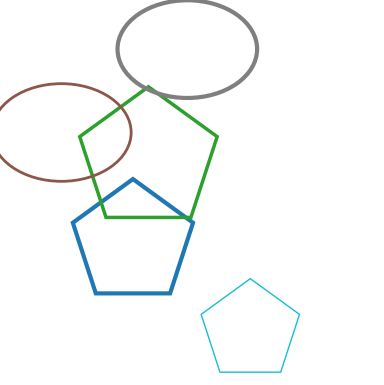[{"shape": "pentagon", "thickness": 3, "radius": 0.82, "center": [0.345, 0.371]}, {"shape": "pentagon", "thickness": 2.5, "radius": 0.94, "center": [0.386, 0.587]}, {"shape": "oval", "thickness": 2, "radius": 0.91, "center": [0.159, 0.656]}, {"shape": "oval", "thickness": 3, "radius": 0.91, "center": [0.487, 0.872]}, {"shape": "pentagon", "thickness": 1, "radius": 0.67, "center": [0.65, 0.142]}]